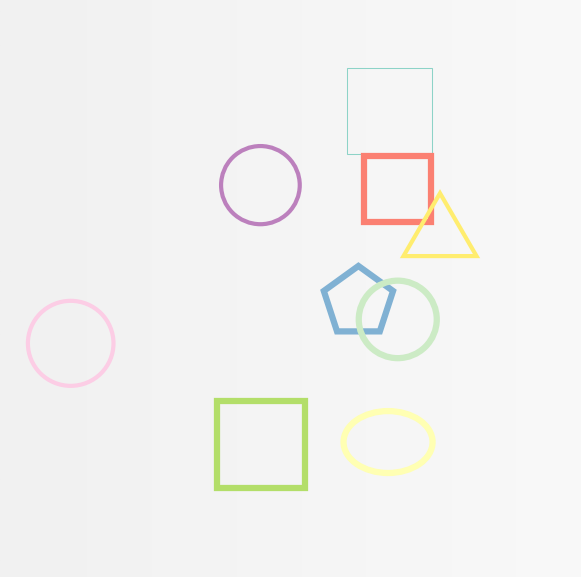[{"shape": "square", "thickness": 0.5, "radius": 0.37, "center": [0.67, 0.807]}, {"shape": "oval", "thickness": 3, "radius": 0.38, "center": [0.668, 0.234]}, {"shape": "square", "thickness": 3, "radius": 0.29, "center": [0.684, 0.672]}, {"shape": "pentagon", "thickness": 3, "radius": 0.31, "center": [0.617, 0.476]}, {"shape": "square", "thickness": 3, "radius": 0.38, "center": [0.449, 0.229]}, {"shape": "circle", "thickness": 2, "radius": 0.37, "center": [0.122, 0.405]}, {"shape": "circle", "thickness": 2, "radius": 0.34, "center": [0.448, 0.679]}, {"shape": "circle", "thickness": 3, "radius": 0.34, "center": [0.684, 0.446]}, {"shape": "triangle", "thickness": 2, "radius": 0.36, "center": [0.757, 0.592]}]